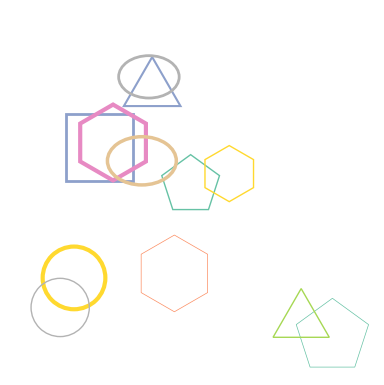[{"shape": "pentagon", "thickness": 1, "radius": 0.39, "center": [0.495, 0.519]}, {"shape": "pentagon", "thickness": 0.5, "radius": 0.49, "center": [0.863, 0.126]}, {"shape": "hexagon", "thickness": 0.5, "radius": 0.5, "center": [0.453, 0.29]}, {"shape": "triangle", "thickness": 1.5, "radius": 0.42, "center": [0.395, 0.767]}, {"shape": "square", "thickness": 2, "radius": 0.44, "center": [0.258, 0.617]}, {"shape": "hexagon", "thickness": 3, "radius": 0.49, "center": [0.294, 0.63]}, {"shape": "triangle", "thickness": 1, "radius": 0.42, "center": [0.782, 0.166]}, {"shape": "circle", "thickness": 3, "radius": 0.41, "center": [0.192, 0.278]}, {"shape": "hexagon", "thickness": 1, "radius": 0.36, "center": [0.595, 0.549]}, {"shape": "oval", "thickness": 2.5, "radius": 0.45, "center": [0.368, 0.582]}, {"shape": "oval", "thickness": 2, "radius": 0.39, "center": [0.387, 0.8]}, {"shape": "circle", "thickness": 1, "radius": 0.38, "center": [0.156, 0.201]}]